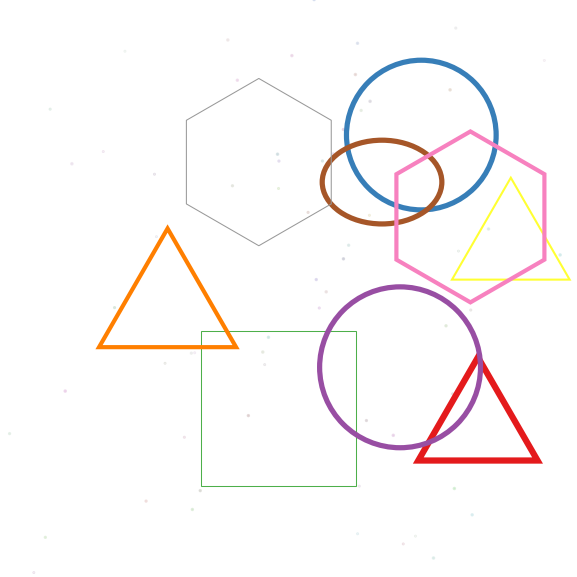[{"shape": "triangle", "thickness": 3, "radius": 0.6, "center": [0.828, 0.261]}, {"shape": "circle", "thickness": 2.5, "radius": 0.65, "center": [0.73, 0.765]}, {"shape": "square", "thickness": 0.5, "radius": 0.67, "center": [0.483, 0.291]}, {"shape": "circle", "thickness": 2.5, "radius": 0.7, "center": [0.693, 0.363]}, {"shape": "triangle", "thickness": 2, "radius": 0.69, "center": [0.29, 0.466]}, {"shape": "triangle", "thickness": 1, "radius": 0.59, "center": [0.885, 0.574]}, {"shape": "oval", "thickness": 2.5, "radius": 0.52, "center": [0.662, 0.684]}, {"shape": "hexagon", "thickness": 2, "radius": 0.74, "center": [0.815, 0.624]}, {"shape": "hexagon", "thickness": 0.5, "radius": 0.72, "center": [0.448, 0.718]}]